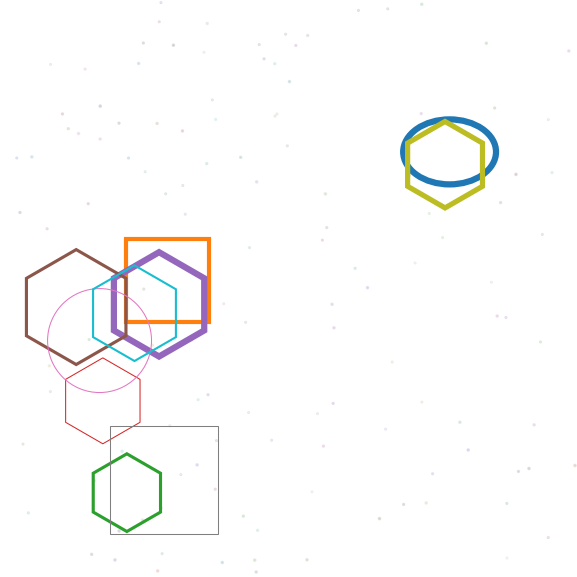[{"shape": "oval", "thickness": 3, "radius": 0.4, "center": [0.779, 0.736]}, {"shape": "square", "thickness": 2, "radius": 0.36, "center": [0.29, 0.514]}, {"shape": "hexagon", "thickness": 1.5, "radius": 0.34, "center": [0.22, 0.146]}, {"shape": "hexagon", "thickness": 0.5, "radius": 0.37, "center": [0.178, 0.305]}, {"shape": "hexagon", "thickness": 3, "radius": 0.45, "center": [0.275, 0.472]}, {"shape": "hexagon", "thickness": 1.5, "radius": 0.5, "center": [0.132, 0.467]}, {"shape": "circle", "thickness": 0.5, "radius": 0.45, "center": [0.172, 0.409]}, {"shape": "square", "thickness": 0.5, "radius": 0.47, "center": [0.283, 0.168]}, {"shape": "hexagon", "thickness": 2.5, "radius": 0.37, "center": [0.771, 0.714]}, {"shape": "hexagon", "thickness": 1, "radius": 0.41, "center": [0.233, 0.457]}]